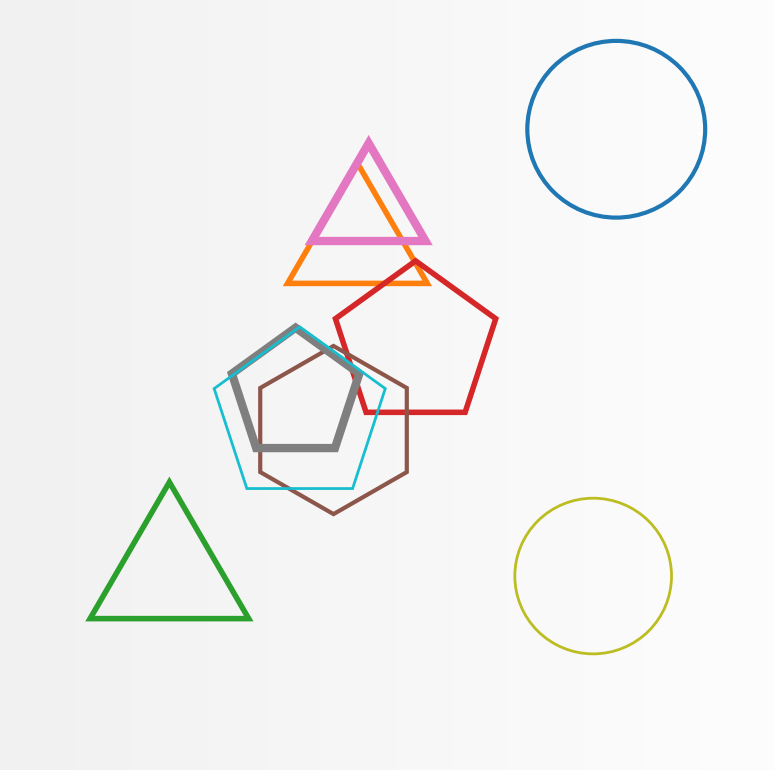[{"shape": "circle", "thickness": 1.5, "radius": 0.57, "center": [0.795, 0.832]}, {"shape": "triangle", "thickness": 2, "radius": 0.52, "center": [0.461, 0.684]}, {"shape": "triangle", "thickness": 2, "radius": 0.59, "center": [0.219, 0.256]}, {"shape": "pentagon", "thickness": 2, "radius": 0.54, "center": [0.536, 0.552]}, {"shape": "hexagon", "thickness": 1.5, "radius": 0.55, "center": [0.43, 0.442]}, {"shape": "triangle", "thickness": 3, "radius": 0.42, "center": [0.476, 0.729]}, {"shape": "pentagon", "thickness": 3, "radius": 0.43, "center": [0.381, 0.488]}, {"shape": "circle", "thickness": 1, "radius": 0.51, "center": [0.765, 0.252]}, {"shape": "pentagon", "thickness": 1, "radius": 0.58, "center": [0.387, 0.459]}]